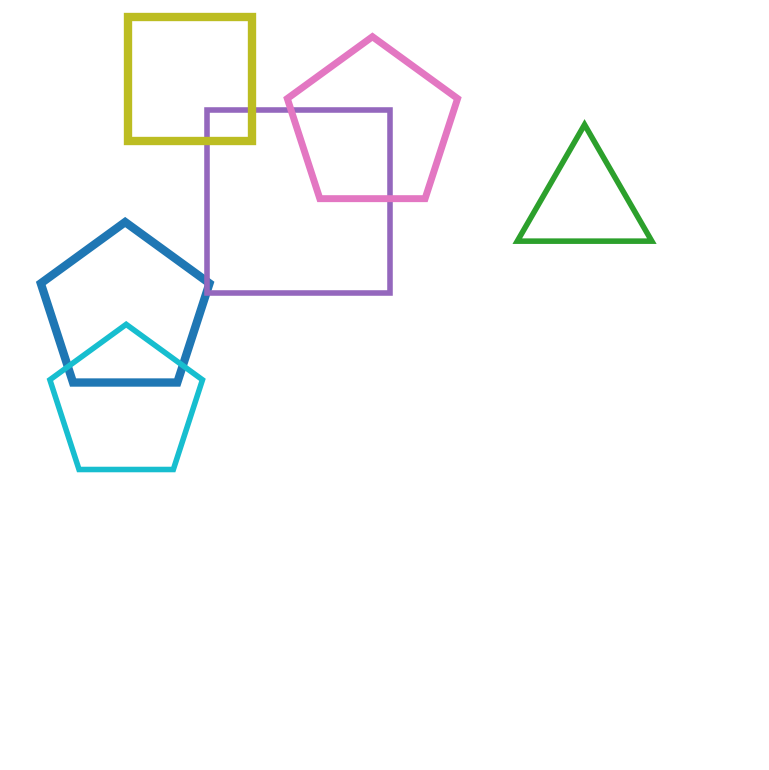[{"shape": "pentagon", "thickness": 3, "radius": 0.58, "center": [0.163, 0.596]}, {"shape": "triangle", "thickness": 2, "radius": 0.5, "center": [0.759, 0.737]}, {"shape": "square", "thickness": 2, "radius": 0.59, "center": [0.388, 0.738]}, {"shape": "pentagon", "thickness": 2.5, "radius": 0.58, "center": [0.484, 0.836]}, {"shape": "square", "thickness": 3, "radius": 0.4, "center": [0.247, 0.897]}, {"shape": "pentagon", "thickness": 2, "radius": 0.52, "center": [0.164, 0.475]}]